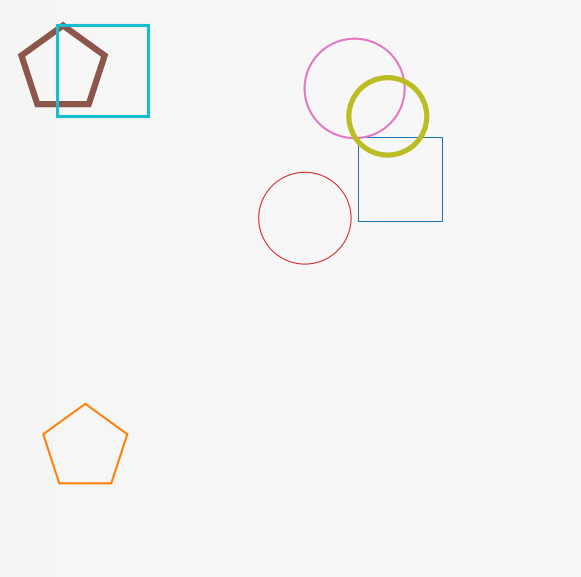[{"shape": "square", "thickness": 0.5, "radius": 0.36, "center": [0.689, 0.689]}, {"shape": "pentagon", "thickness": 1, "radius": 0.38, "center": [0.147, 0.224]}, {"shape": "circle", "thickness": 0.5, "radius": 0.4, "center": [0.525, 0.621]}, {"shape": "pentagon", "thickness": 3, "radius": 0.38, "center": [0.108, 0.88]}, {"shape": "circle", "thickness": 1, "radius": 0.43, "center": [0.61, 0.846]}, {"shape": "circle", "thickness": 2.5, "radius": 0.34, "center": [0.667, 0.798]}, {"shape": "square", "thickness": 1.5, "radius": 0.39, "center": [0.176, 0.877]}]